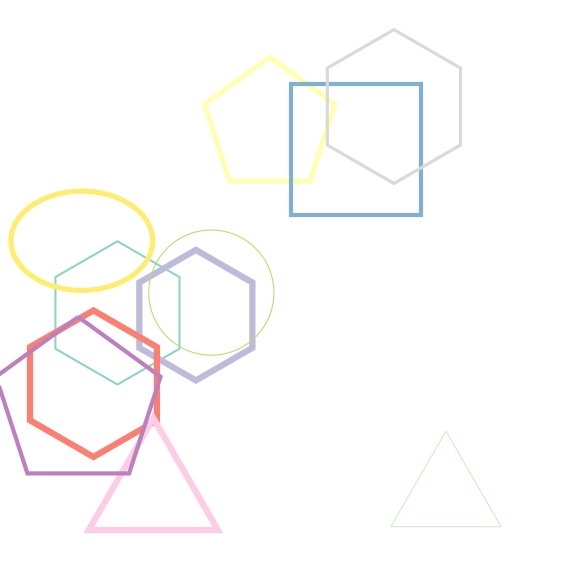[{"shape": "hexagon", "thickness": 1, "radius": 0.62, "center": [0.203, 0.457]}, {"shape": "pentagon", "thickness": 2.5, "radius": 0.59, "center": [0.467, 0.782]}, {"shape": "hexagon", "thickness": 3, "radius": 0.57, "center": [0.339, 0.453]}, {"shape": "hexagon", "thickness": 3, "radius": 0.63, "center": [0.162, 0.335]}, {"shape": "square", "thickness": 2, "radius": 0.56, "center": [0.616, 0.74]}, {"shape": "circle", "thickness": 0.5, "radius": 0.54, "center": [0.366, 0.492]}, {"shape": "triangle", "thickness": 3, "radius": 0.65, "center": [0.266, 0.146]}, {"shape": "hexagon", "thickness": 1.5, "radius": 0.67, "center": [0.682, 0.815]}, {"shape": "pentagon", "thickness": 2, "radius": 0.75, "center": [0.136, 0.301]}, {"shape": "triangle", "thickness": 0.5, "radius": 0.55, "center": [0.772, 0.142]}, {"shape": "oval", "thickness": 2.5, "radius": 0.61, "center": [0.142, 0.582]}]